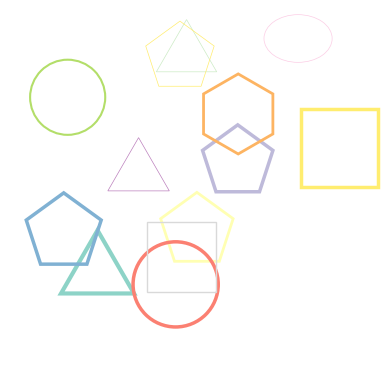[{"shape": "triangle", "thickness": 3, "radius": 0.55, "center": [0.253, 0.292]}, {"shape": "pentagon", "thickness": 2, "radius": 0.49, "center": [0.511, 0.401]}, {"shape": "pentagon", "thickness": 2.5, "radius": 0.48, "center": [0.618, 0.58]}, {"shape": "circle", "thickness": 2.5, "radius": 0.55, "center": [0.456, 0.261]}, {"shape": "pentagon", "thickness": 2.5, "radius": 0.51, "center": [0.166, 0.397]}, {"shape": "hexagon", "thickness": 2, "radius": 0.52, "center": [0.619, 0.704]}, {"shape": "circle", "thickness": 1.5, "radius": 0.49, "center": [0.176, 0.747]}, {"shape": "oval", "thickness": 0.5, "radius": 0.44, "center": [0.774, 0.9]}, {"shape": "square", "thickness": 1, "radius": 0.45, "center": [0.472, 0.333]}, {"shape": "triangle", "thickness": 0.5, "radius": 0.46, "center": [0.36, 0.55]}, {"shape": "triangle", "thickness": 0.5, "radius": 0.45, "center": [0.485, 0.859]}, {"shape": "square", "thickness": 2.5, "radius": 0.5, "center": [0.883, 0.615]}, {"shape": "pentagon", "thickness": 0.5, "radius": 0.47, "center": [0.467, 0.852]}]